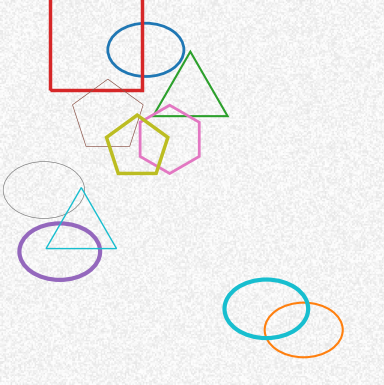[{"shape": "oval", "thickness": 2, "radius": 0.49, "center": [0.379, 0.871]}, {"shape": "oval", "thickness": 1.5, "radius": 0.51, "center": [0.789, 0.143]}, {"shape": "triangle", "thickness": 1.5, "radius": 0.56, "center": [0.494, 0.754]}, {"shape": "square", "thickness": 2.5, "radius": 0.6, "center": [0.248, 0.886]}, {"shape": "oval", "thickness": 3, "radius": 0.52, "center": [0.155, 0.346]}, {"shape": "pentagon", "thickness": 0.5, "radius": 0.48, "center": [0.28, 0.698]}, {"shape": "hexagon", "thickness": 2, "radius": 0.44, "center": [0.441, 0.638]}, {"shape": "oval", "thickness": 0.5, "radius": 0.53, "center": [0.114, 0.506]}, {"shape": "pentagon", "thickness": 2.5, "radius": 0.42, "center": [0.356, 0.617]}, {"shape": "triangle", "thickness": 1, "radius": 0.53, "center": [0.211, 0.407]}, {"shape": "oval", "thickness": 3, "radius": 0.54, "center": [0.692, 0.198]}]